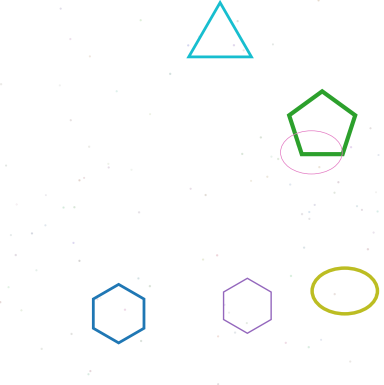[{"shape": "hexagon", "thickness": 2, "radius": 0.38, "center": [0.308, 0.185]}, {"shape": "pentagon", "thickness": 3, "radius": 0.45, "center": [0.837, 0.673]}, {"shape": "hexagon", "thickness": 1, "radius": 0.36, "center": [0.642, 0.206]}, {"shape": "oval", "thickness": 0.5, "radius": 0.4, "center": [0.809, 0.604]}, {"shape": "oval", "thickness": 2.5, "radius": 0.42, "center": [0.896, 0.244]}, {"shape": "triangle", "thickness": 2, "radius": 0.47, "center": [0.572, 0.899]}]